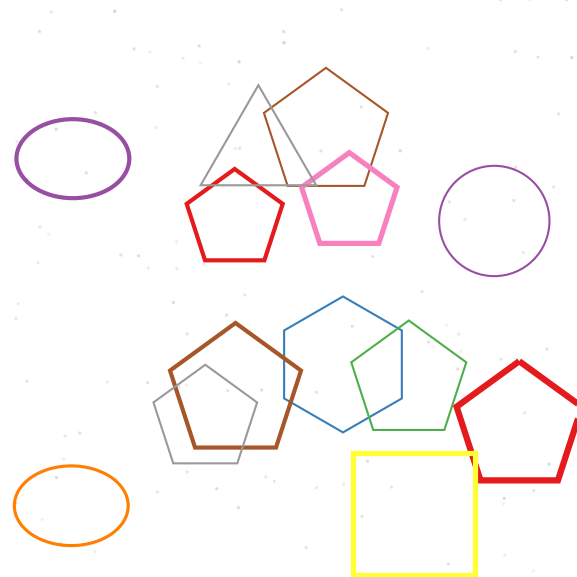[{"shape": "pentagon", "thickness": 2, "radius": 0.44, "center": [0.406, 0.619]}, {"shape": "pentagon", "thickness": 3, "radius": 0.57, "center": [0.899, 0.26]}, {"shape": "hexagon", "thickness": 1, "radius": 0.59, "center": [0.594, 0.368]}, {"shape": "pentagon", "thickness": 1, "radius": 0.52, "center": [0.708, 0.339]}, {"shape": "oval", "thickness": 2, "radius": 0.49, "center": [0.126, 0.724]}, {"shape": "circle", "thickness": 1, "radius": 0.48, "center": [0.856, 0.616]}, {"shape": "oval", "thickness": 1.5, "radius": 0.49, "center": [0.123, 0.123]}, {"shape": "square", "thickness": 2.5, "radius": 0.53, "center": [0.717, 0.109]}, {"shape": "pentagon", "thickness": 1, "radius": 0.57, "center": [0.564, 0.769]}, {"shape": "pentagon", "thickness": 2, "radius": 0.6, "center": [0.408, 0.321]}, {"shape": "pentagon", "thickness": 2.5, "radius": 0.43, "center": [0.605, 0.648]}, {"shape": "pentagon", "thickness": 1, "radius": 0.47, "center": [0.355, 0.273]}, {"shape": "triangle", "thickness": 1, "radius": 0.58, "center": [0.447, 0.736]}]